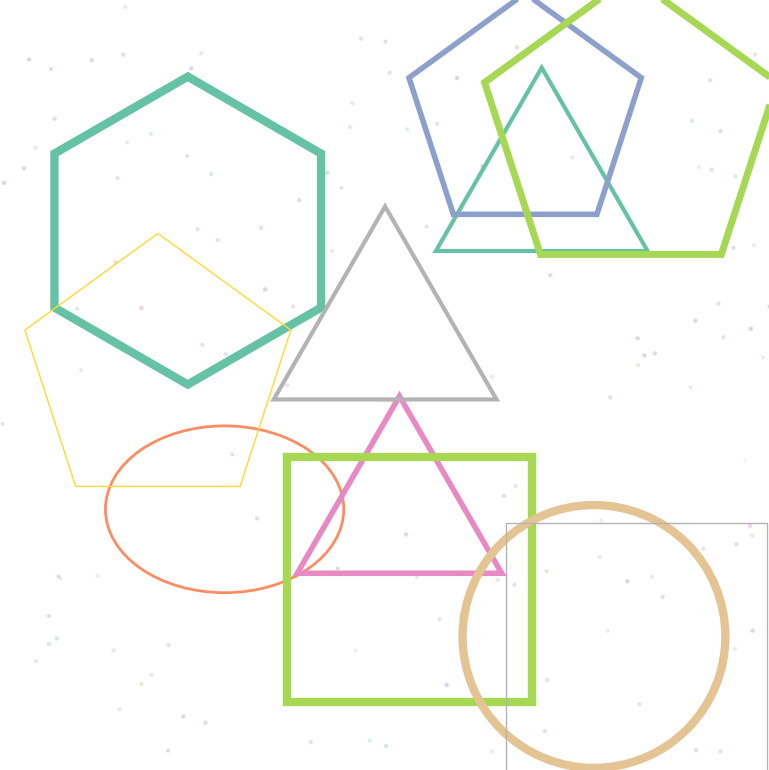[{"shape": "hexagon", "thickness": 3, "radius": 1.0, "center": [0.244, 0.701]}, {"shape": "triangle", "thickness": 1.5, "radius": 0.79, "center": [0.704, 0.753]}, {"shape": "oval", "thickness": 1, "radius": 0.77, "center": [0.292, 0.339]}, {"shape": "pentagon", "thickness": 2, "radius": 0.79, "center": [0.682, 0.85]}, {"shape": "triangle", "thickness": 2, "radius": 0.77, "center": [0.519, 0.332]}, {"shape": "square", "thickness": 3, "radius": 0.8, "center": [0.532, 0.248]}, {"shape": "pentagon", "thickness": 2.5, "radius": 1.0, "center": [0.819, 0.831]}, {"shape": "pentagon", "thickness": 0.5, "radius": 0.91, "center": [0.205, 0.515]}, {"shape": "circle", "thickness": 3, "radius": 0.85, "center": [0.771, 0.173]}, {"shape": "square", "thickness": 0.5, "radius": 0.85, "center": [0.827, 0.152]}, {"shape": "triangle", "thickness": 1.5, "radius": 0.84, "center": [0.5, 0.565]}]